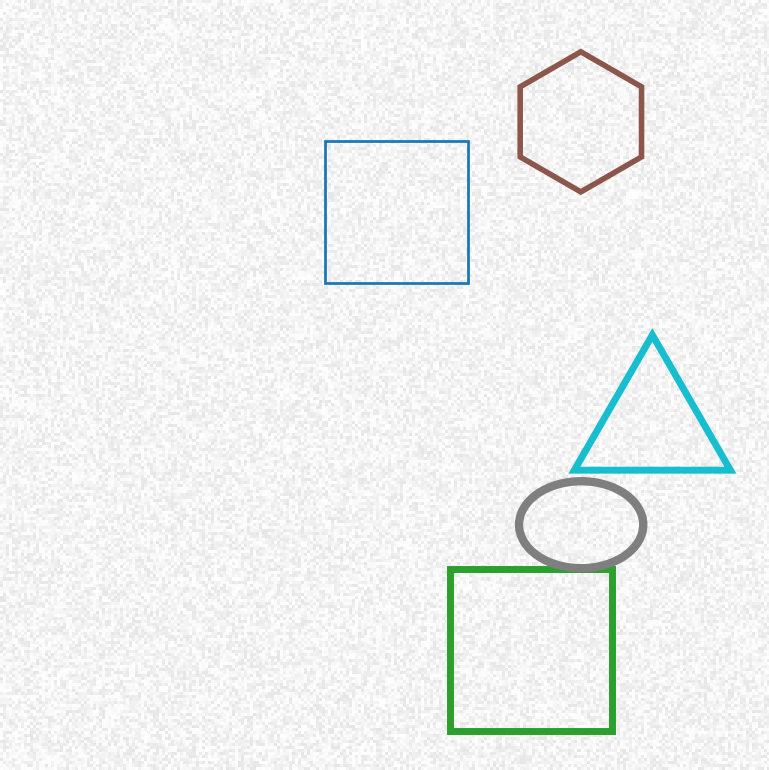[{"shape": "square", "thickness": 1, "radius": 0.46, "center": [0.515, 0.725]}, {"shape": "square", "thickness": 2.5, "radius": 0.53, "center": [0.69, 0.156]}, {"shape": "hexagon", "thickness": 2, "radius": 0.45, "center": [0.754, 0.842]}, {"shape": "oval", "thickness": 3, "radius": 0.4, "center": [0.755, 0.319]}, {"shape": "triangle", "thickness": 2.5, "radius": 0.59, "center": [0.847, 0.448]}]